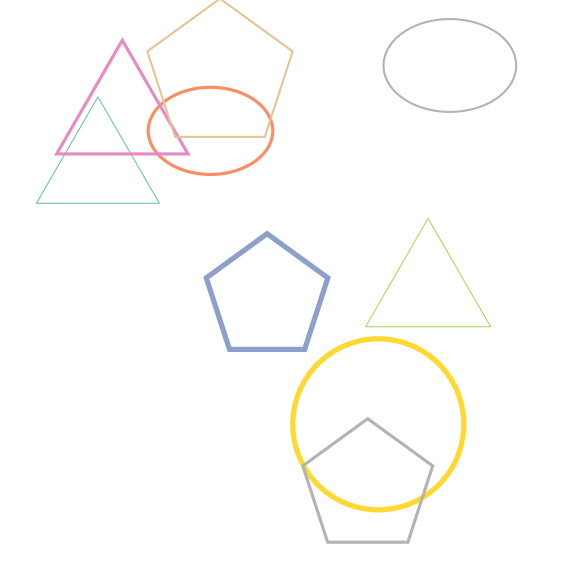[{"shape": "triangle", "thickness": 0.5, "radius": 0.61, "center": [0.17, 0.709]}, {"shape": "oval", "thickness": 1.5, "radius": 0.54, "center": [0.365, 0.773]}, {"shape": "pentagon", "thickness": 2.5, "radius": 0.55, "center": [0.462, 0.484]}, {"shape": "triangle", "thickness": 1.5, "radius": 0.66, "center": [0.212, 0.798]}, {"shape": "triangle", "thickness": 0.5, "radius": 0.63, "center": [0.741, 0.496]}, {"shape": "circle", "thickness": 2.5, "radius": 0.74, "center": [0.655, 0.264]}, {"shape": "pentagon", "thickness": 1, "radius": 0.66, "center": [0.381, 0.869]}, {"shape": "pentagon", "thickness": 1.5, "radius": 0.59, "center": [0.637, 0.156]}, {"shape": "oval", "thickness": 1, "radius": 0.57, "center": [0.779, 0.886]}]